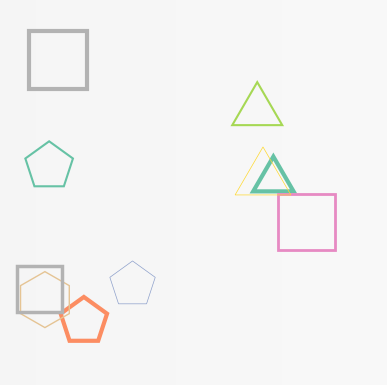[{"shape": "triangle", "thickness": 3, "radius": 0.3, "center": [0.705, 0.533]}, {"shape": "pentagon", "thickness": 1.5, "radius": 0.32, "center": [0.127, 0.568]}, {"shape": "pentagon", "thickness": 3, "radius": 0.31, "center": [0.216, 0.166]}, {"shape": "pentagon", "thickness": 0.5, "radius": 0.31, "center": [0.342, 0.261]}, {"shape": "square", "thickness": 2, "radius": 0.37, "center": [0.791, 0.424]}, {"shape": "triangle", "thickness": 1.5, "radius": 0.37, "center": [0.664, 0.712]}, {"shape": "triangle", "thickness": 0.5, "radius": 0.42, "center": [0.679, 0.535]}, {"shape": "hexagon", "thickness": 1, "radius": 0.36, "center": [0.116, 0.222]}, {"shape": "square", "thickness": 3, "radius": 0.37, "center": [0.15, 0.845]}, {"shape": "square", "thickness": 2.5, "radius": 0.3, "center": [0.102, 0.249]}]